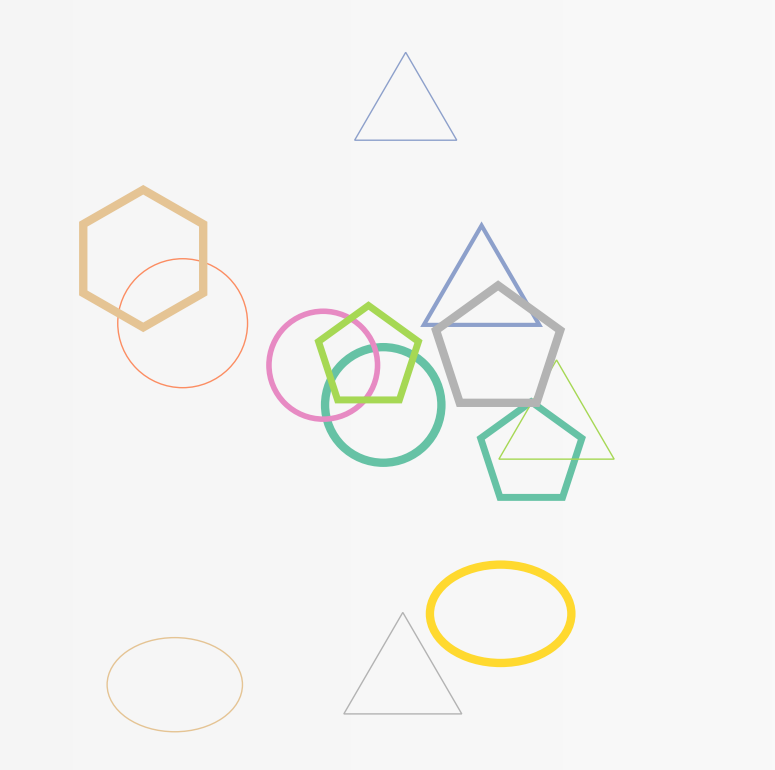[{"shape": "circle", "thickness": 3, "radius": 0.38, "center": [0.494, 0.474]}, {"shape": "pentagon", "thickness": 2.5, "radius": 0.34, "center": [0.686, 0.41]}, {"shape": "circle", "thickness": 0.5, "radius": 0.42, "center": [0.236, 0.58]}, {"shape": "triangle", "thickness": 1.5, "radius": 0.43, "center": [0.621, 0.621]}, {"shape": "triangle", "thickness": 0.5, "radius": 0.38, "center": [0.523, 0.856]}, {"shape": "circle", "thickness": 2, "radius": 0.35, "center": [0.417, 0.526]}, {"shape": "pentagon", "thickness": 2.5, "radius": 0.34, "center": [0.475, 0.535]}, {"shape": "triangle", "thickness": 0.5, "radius": 0.43, "center": [0.718, 0.447]}, {"shape": "oval", "thickness": 3, "radius": 0.46, "center": [0.646, 0.203]}, {"shape": "hexagon", "thickness": 3, "radius": 0.45, "center": [0.185, 0.664]}, {"shape": "oval", "thickness": 0.5, "radius": 0.44, "center": [0.226, 0.111]}, {"shape": "pentagon", "thickness": 3, "radius": 0.42, "center": [0.643, 0.545]}, {"shape": "triangle", "thickness": 0.5, "radius": 0.44, "center": [0.52, 0.117]}]